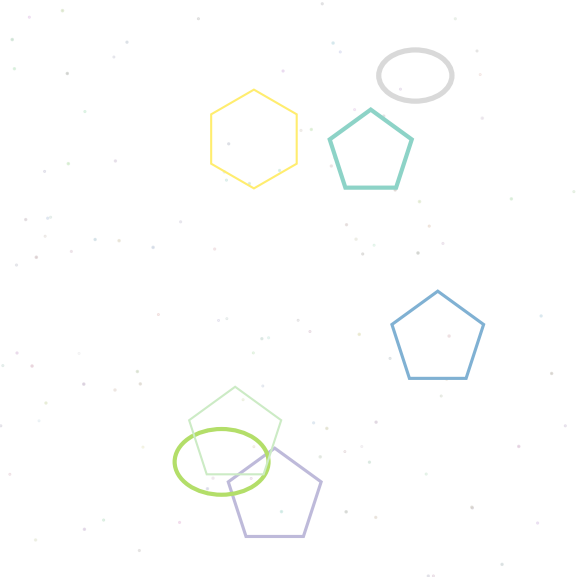[{"shape": "pentagon", "thickness": 2, "radius": 0.37, "center": [0.642, 0.735]}, {"shape": "pentagon", "thickness": 1.5, "radius": 0.42, "center": [0.476, 0.139]}, {"shape": "pentagon", "thickness": 1.5, "radius": 0.42, "center": [0.758, 0.411]}, {"shape": "oval", "thickness": 2, "radius": 0.41, "center": [0.384, 0.199]}, {"shape": "oval", "thickness": 2.5, "radius": 0.32, "center": [0.719, 0.868]}, {"shape": "pentagon", "thickness": 1, "radius": 0.42, "center": [0.407, 0.246]}, {"shape": "hexagon", "thickness": 1, "radius": 0.43, "center": [0.44, 0.758]}]